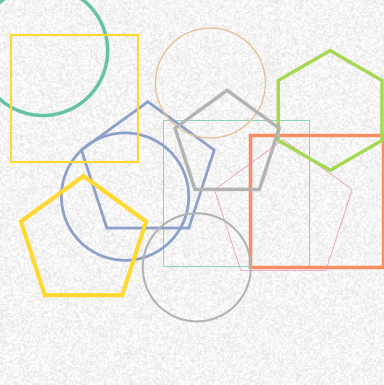[{"shape": "square", "thickness": 0.5, "radius": 0.94, "center": [0.613, 0.499]}, {"shape": "circle", "thickness": 2.5, "radius": 0.84, "center": [0.111, 0.868]}, {"shape": "square", "thickness": 2.5, "radius": 0.86, "center": [0.821, 0.478]}, {"shape": "pentagon", "thickness": 2, "radius": 0.91, "center": [0.384, 0.554]}, {"shape": "circle", "thickness": 2, "radius": 0.83, "center": [0.325, 0.489]}, {"shape": "pentagon", "thickness": 0.5, "radius": 0.94, "center": [0.736, 0.45]}, {"shape": "hexagon", "thickness": 2.5, "radius": 0.78, "center": [0.857, 0.713]}, {"shape": "square", "thickness": 1.5, "radius": 0.82, "center": [0.194, 0.744]}, {"shape": "pentagon", "thickness": 3, "radius": 0.86, "center": [0.217, 0.372]}, {"shape": "circle", "thickness": 1, "radius": 0.71, "center": [0.547, 0.784]}, {"shape": "circle", "thickness": 1.5, "radius": 0.7, "center": [0.511, 0.306]}, {"shape": "pentagon", "thickness": 2.5, "radius": 0.71, "center": [0.59, 0.623]}]